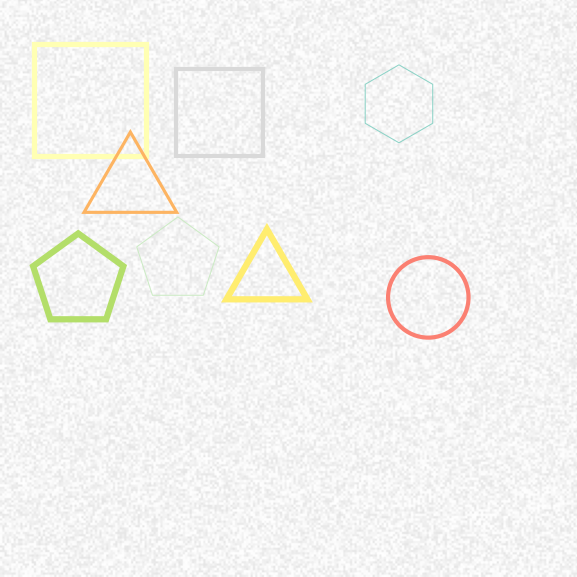[{"shape": "hexagon", "thickness": 0.5, "radius": 0.34, "center": [0.691, 0.819]}, {"shape": "square", "thickness": 2.5, "radius": 0.48, "center": [0.157, 0.826]}, {"shape": "circle", "thickness": 2, "radius": 0.35, "center": [0.742, 0.484]}, {"shape": "triangle", "thickness": 1.5, "radius": 0.46, "center": [0.226, 0.678]}, {"shape": "pentagon", "thickness": 3, "radius": 0.41, "center": [0.135, 0.513]}, {"shape": "square", "thickness": 2, "radius": 0.38, "center": [0.38, 0.805]}, {"shape": "pentagon", "thickness": 0.5, "radius": 0.37, "center": [0.308, 0.548]}, {"shape": "triangle", "thickness": 3, "radius": 0.4, "center": [0.462, 0.521]}]